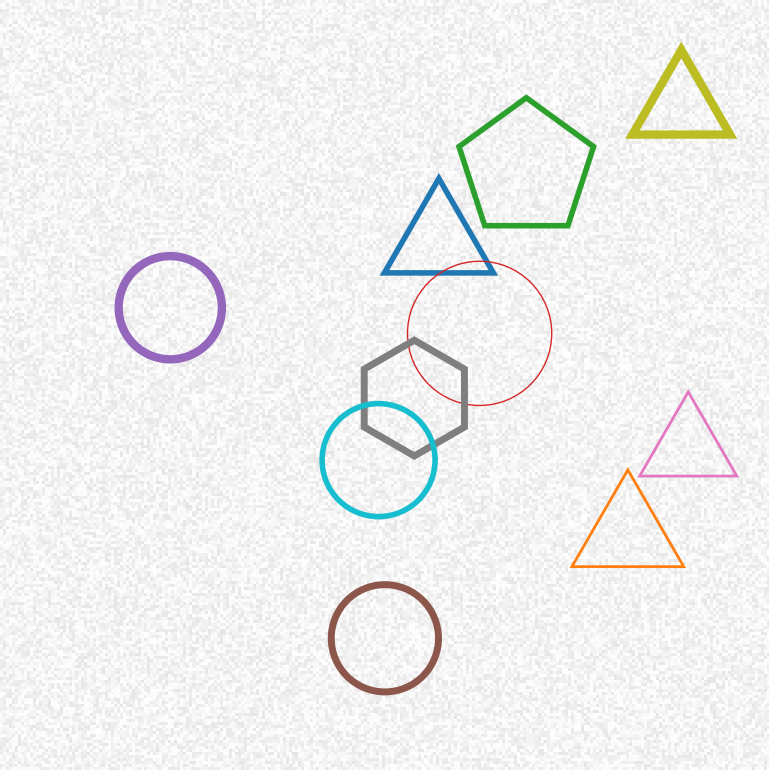[{"shape": "triangle", "thickness": 2, "radius": 0.41, "center": [0.57, 0.686]}, {"shape": "triangle", "thickness": 1, "radius": 0.42, "center": [0.815, 0.306]}, {"shape": "pentagon", "thickness": 2, "radius": 0.46, "center": [0.684, 0.781]}, {"shape": "circle", "thickness": 0.5, "radius": 0.47, "center": [0.623, 0.567]}, {"shape": "circle", "thickness": 3, "radius": 0.34, "center": [0.221, 0.6]}, {"shape": "circle", "thickness": 2.5, "radius": 0.35, "center": [0.5, 0.171]}, {"shape": "triangle", "thickness": 1, "radius": 0.36, "center": [0.894, 0.418]}, {"shape": "hexagon", "thickness": 2.5, "radius": 0.38, "center": [0.538, 0.483]}, {"shape": "triangle", "thickness": 3, "radius": 0.37, "center": [0.885, 0.862]}, {"shape": "circle", "thickness": 2, "radius": 0.37, "center": [0.492, 0.402]}]